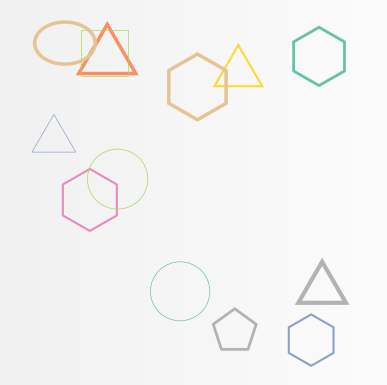[{"shape": "circle", "thickness": 0.5, "radius": 0.38, "center": [0.465, 0.243]}, {"shape": "hexagon", "thickness": 2, "radius": 0.38, "center": [0.823, 0.853]}, {"shape": "triangle", "thickness": 2.5, "radius": 0.42, "center": [0.277, 0.852]}, {"shape": "triangle", "thickness": 0.5, "radius": 0.33, "center": [0.139, 0.638]}, {"shape": "hexagon", "thickness": 1.5, "radius": 0.33, "center": [0.803, 0.117]}, {"shape": "hexagon", "thickness": 1.5, "radius": 0.4, "center": [0.232, 0.481]}, {"shape": "square", "thickness": 0.5, "radius": 0.3, "center": [0.27, 0.863]}, {"shape": "circle", "thickness": 0.5, "radius": 0.39, "center": [0.304, 0.535]}, {"shape": "triangle", "thickness": 1.5, "radius": 0.36, "center": [0.615, 0.812]}, {"shape": "oval", "thickness": 2.5, "radius": 0.39, "center": [0.168, 0.888]}, {"shape": "hexagon", "thickness": 2.5, "radius": 0.43, "center": [0.51, 0.774]}, {"shape": "triangle", "thickness": 3, "radius": 0.35, "center": [0.831, 0.249]}, {"shape": "pentagon", "thickness": 2, "radius": 0.29, "center": [0.606, 0.14]}]